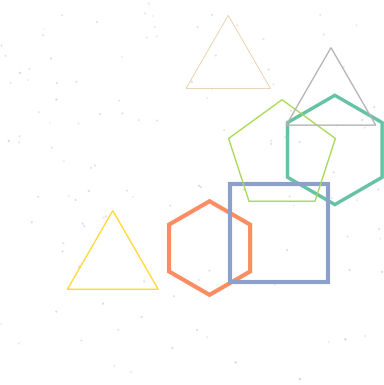[{"shape": "hexagon", "thickness": 2.5, "radius": 0.71, "center": [0.87, 0.611]}, {"shape": "hexagon", "thickness": 3, "radius": 0.61, "center": [0.544, 0.356]}, {"shape": "square", "thickness": 3, "radius": 0.64, "center": [0.724, 0.394]}, {"shape": "pentagon", "thickness": 1, "radius": 0.73, "center": [0.732, 0.595]}, {"shape": "triangle", "thickness": 1, "radius": 0.68, "center": [0.293, 0.317]}, {"shape": "triangle", "thickness": 0.5, "radius": 0.63, "center": [0.593, 0.834]}, {"shape": "triangle", "thickness": 1, "radius": 0.67, "center": [0.86, 0.742]}]